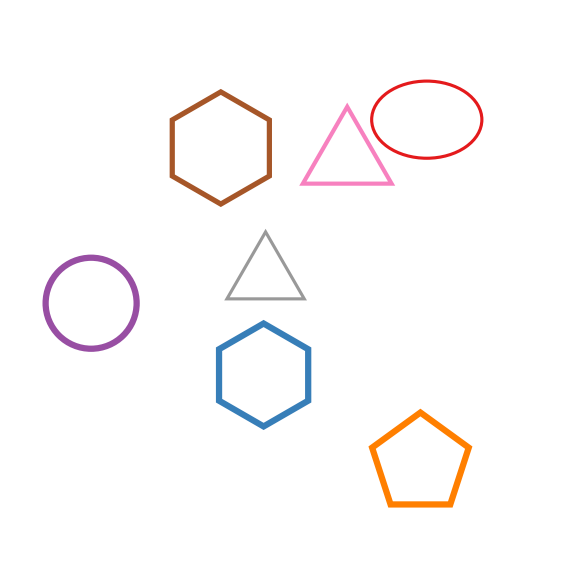[{"shape": "oval", "thickness": 1.5, "radius": 0.48, "center": [0.739, 0.792]}, {"shape": "hexagon", "thickness": 3, "radius": 0.45, "center": [0.456, 0.35]}, {"shape": "circle", "thickness": 3, "radius": 0.39, "center": [0.158, 0.474]}, {"shape": "pentagon", "thickness": 3, "radius": 0.44, "center": [0.728, 0.197]}, {"shape": "hexagon", "thickness": 2.5, "radius": 0.49, "center": [0.382, 0.743]}, {"shape": "triangle", "thickness": 2, "radius": 0.44, "center": [0.601, 0.725]}, {"shape": "triangle", "thickness": 1.5, "radius": 0.39, "center": [0.46, 0.52]}]